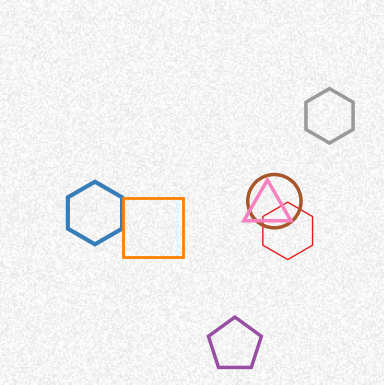[{"shape": "hexagon", "thickness": 1, "radius": 0.37, "center": [0.747, 0.4]}, {"shape": "hexagon", "thickness": 3, "radius": 0.41, "center": [0.247, 0.447]}, {"shape": "pentagon", "thickness": 2.5, "radius": 0.36, "center": [0.61, 0.104]}, {"shape": "square", "thickness": 2, "radius": 0.39, "center": [0.397, 0.409]}, {"shape": "circle", "thickness": 2.5, "radius": 0.35, "center": [0.713, 0.477]}, {"shape": "triangle", "thickness": 2.5, "radius": 0.35, "center": [0.695, 0.462]}, {"shape": "hexagon", "thickness": 2.5, "radius": 0.35, "center": [0.856, 0.699]}]